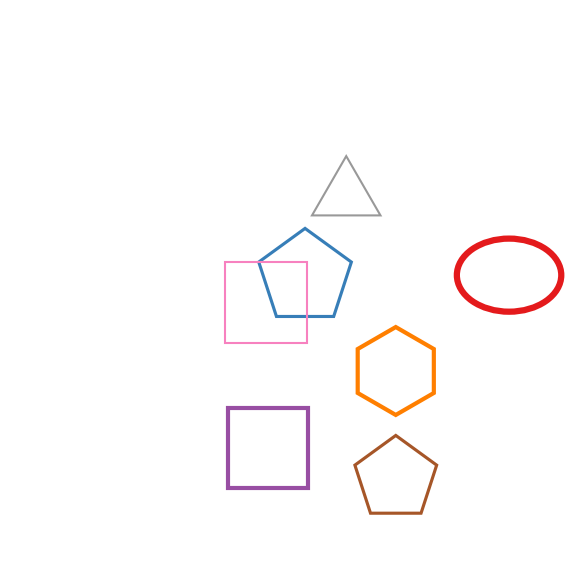[{"shape": "oval", "thickness": 3, "radius": 0.45, "center": [0.882, 0.523]}, {"shape": "pentagon", "thickness": 1.5, "radius": 0.42, "center": [0.528, 0.519]}, {"shape": "square", "thickness": 2, "radius": 0.34, "center": [0.464, 0.223]}, {"shape": "hexagon", "thickness": 2, "radius": 0.38, "center": [0.685, 0.357]}, {"shape": "pentagon", "thickness": 1.5, "radius": 0.37, "center": [0.685, 0.171]}, {"shape": "square", "thickness": 1, "radius": 0.35, "center": [0.461, 0.475]}, {"shape": "triangle", "thickness": 1, "radius": 0.34, "center": [0.6, 0.66]}]